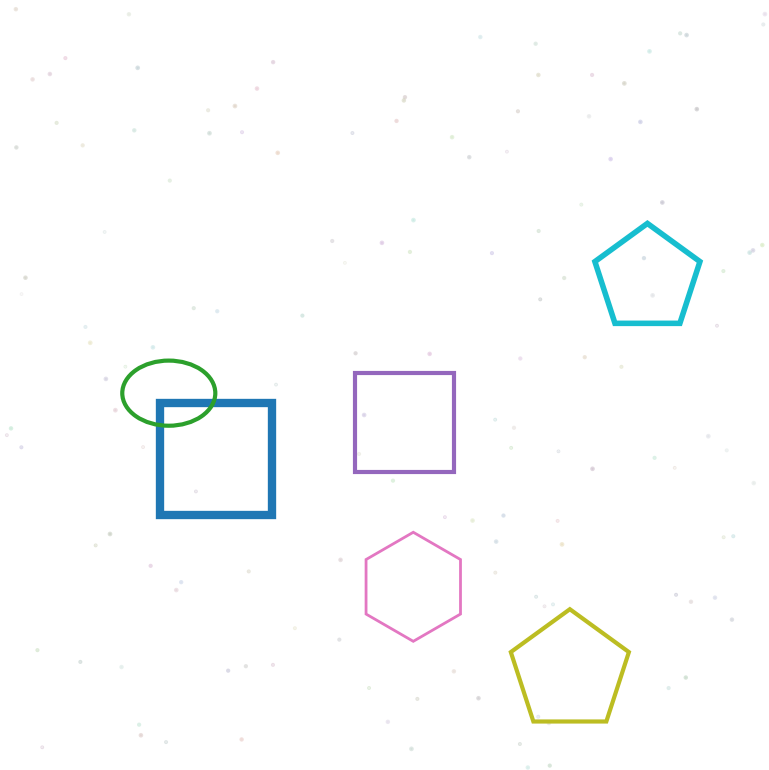[{"shape": "square", "thickness": 3, "radius": 0.36, "center": [0.281, 0.404]}, {"shape": "oval", "thickness": 1.5, "radius": 0.3, "center": [0.219, 0.489]}, {"shape": "square", "thickness": 1.5, "radius": 0.32, "center": [0.526, 0.451]}, {"shape": "hexagon", "thickness": 1, "radius": 0.35, "center": [0.537, 0.238]}, {"shape": "pentagon", "thickness": 1.5, "radius": 0.4, "center": [0.74, 0.128]}, {"shape": "pentagon", "thickness": 2, "radius": 0.36, "center": [0.841, 0.638]}]